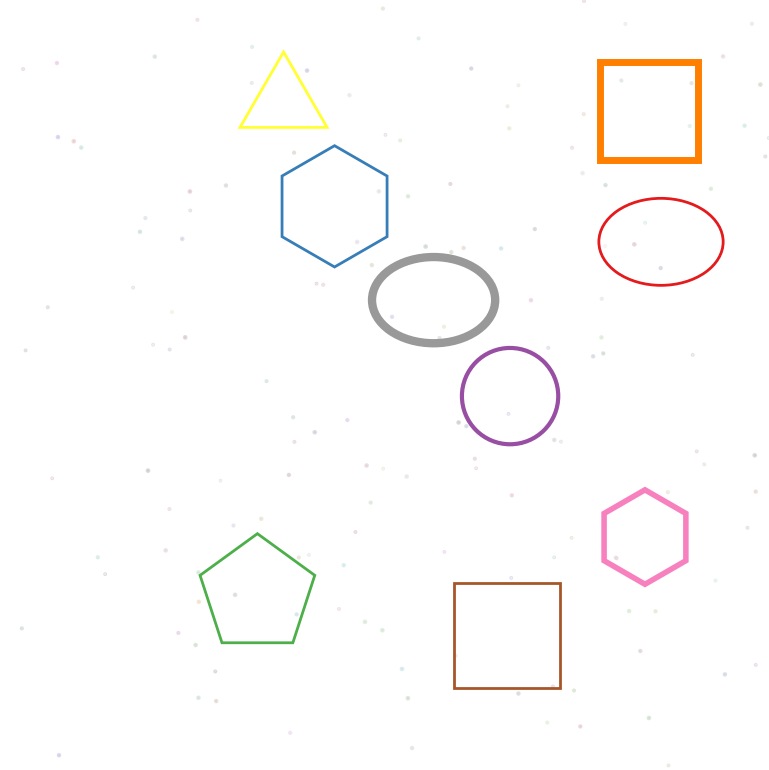[{"shape": "oval", "thickness": 1, "radius": 0.4, "center": [0.858, 0.686]}, {"shape": "hexagon", "thickness": 1, "radius": 0.39, "center": [0.434, 0.732]}, {"shape": "pentagon", "thickness": 1, "radius": 0.39, "center": [0.334, 0.229]}, {"shape": "circle", "thickness": 1.5, "radius": 0.31, "center": [0.662, 0.486]}, {"shape": "square", "thickness": 2.5, "radius": 0.32, "center": [0.843, 0.856]}, {"shape": "triangle", "thickness": 1, "radius": 0.33, "center": [0.368, 0.867]}, {"shape": "square", "thickness": 1, "radius": 0.34, "center": [0.658, 0.175]}, {"shape": "hexagon", "thickness": 2, "radius": 0.31, "center": [0.838, 0.303]}, {"shape": "oval", "thickness": 3, "radius": 0.4, "center": [0.563, 0.61]}]